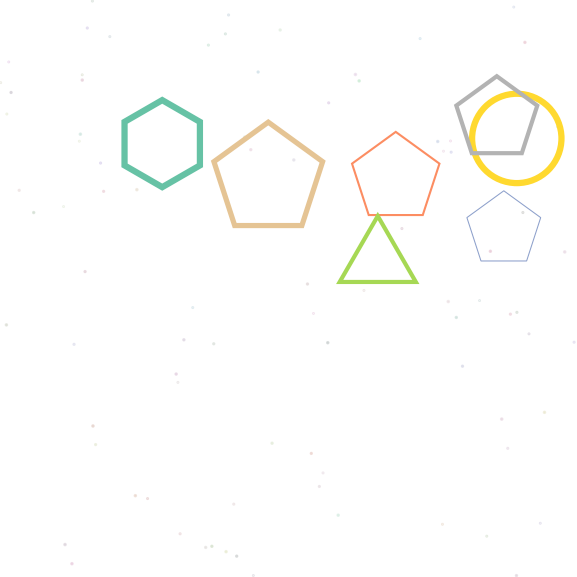[{"shape": "hexagon", "thickness": 3, "radius": 0.38, "center": [0.281, 0.75]}, {"shape": "pentagon", "thickness": 1, "radius": 0.4, "center": [0.685, 0.691]}, {"shape": "pentagon", "thickness": 0.5, "radius": 0.34, "center": [0.872, 0.602]}, {"shape": "triangle", "thickness": 2, "radius": 0.38, "center": [0.654, 0.549]}, {"shape": "circle", "thickness": 3, "radius": 0.39, "center": [0.895, 0.759]}, {"shape": "pentagon", "thickness": 2.5, "radius": 0.49, "center": [0.465, 0.689]}, {"shape": "pentagon", "thickness": 2, "radius": 0.37, "center": [0.86, 0.793]}]